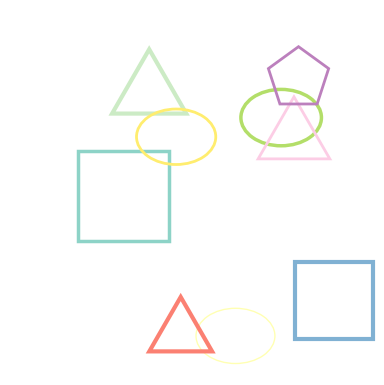[{"shape": "square", "thickness": 2.5, "radius": 0.59, "center": [0.321, 0.491]}, {"shape": "oval", "thickness": 1, "radius": 0.51, "center": [0.612, 0.128]}, {"shape": "triangle", "thickness": 3, "radius": 0.47, "center": [0.469, 0.134]}, {"shape": "square", "thickness": 3, "radius": 0.5, "center": [0.868, 0.219]}, {"shape": "oval", "thickness": 2.5, "radius": 0.52, "center": [0.73, 0.695]}, {"shape": "triangle", "thickness": 2, "radius": 0.54, "center": [0.764, 0.641]}, {"shape": "pentagon", "thickness": 2, "radius": 0.41, "center": [0.775, 0.796]}, {"shape": "triangle", "thickness": 3, "radius": 0.56, "center": [0.388, 0.761]}, {"shape": "oval", "thickness": 2, "radius": 0.51, "center": [0.457, 0.645]}]